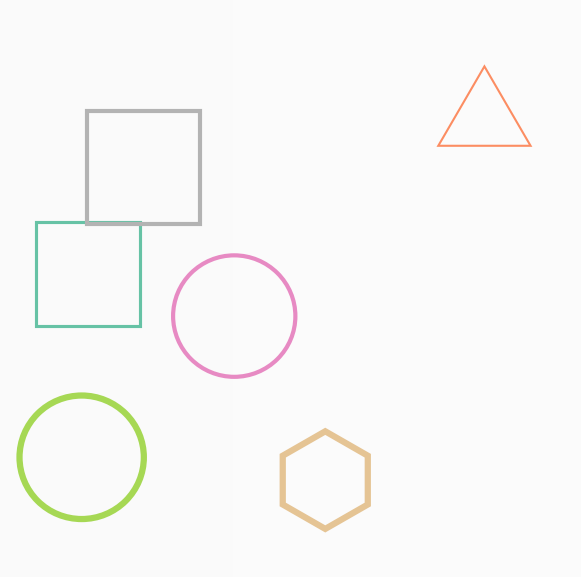[{"shape": "square", "thickness": 1.5, "radius": 0.45, "center": [0.152, 0.525]}, {"shape": "triangle", "thickness": 1, "radius": 0.46, "center": [0.833, 0.793]}, {"shape": "circle", "thickness": 2, "radius": 0.53, "center": [0.403, 0.452]}, {"shape": "circle", "thickness": 3, "radius": 0.53, "center": [0.141, 0.207]}, {"shape": "hexagon", "thickness": 3, "radius": 0.42, "center": [0.56, 0.168]}, {"shape": "square", "thickness": 2, "radius": 0.49, "center": [0.247, 0.71]}]